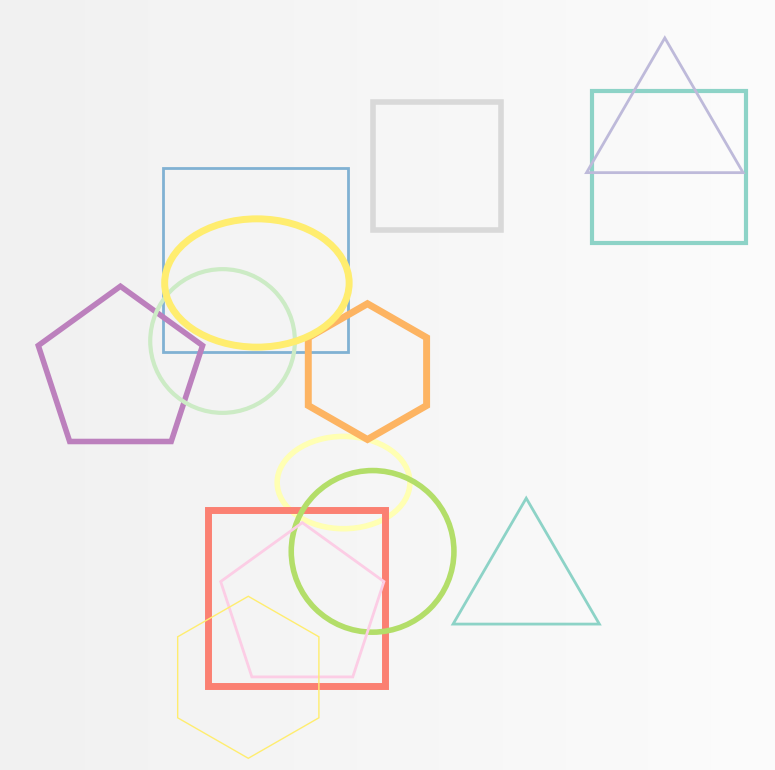[{"shape": "triangle", "thickness": 1, "radius": 0.54, "center": [0.679, 0.244]}, {"shape": "square", "thickness": 1.5, "radius": 0.49, "center": [0.863, 0.783]}, {"shape": "oval", "thickness": 2, "radius": 0.43, "center": [0.443, 0.373]}, {"shape": "triangle", "thickness": 1, "radius": 0.58, "center": [0.858, 0.834]}, {"shape": "square", "thickness": 2.5, "radius": 0.57, "center": [0.382, 0.223]}, {"shape": "square", "thickness": 1, "radius": 0.6, "center": [0.329, 0.662]}, {"shape": "hexagon", "thickness": 2.5, "radius": 0.44, "center": [0.474, 0.517]}, {"shape": "circle", "thickness": 2, "radius": 0.52, "center": [0.481, 0.284]}, {"shape": "pentagon", "thickness": 1, "radius": 0.55, "center": [0.39, 0.21]}, {"shape": "square", "thickness": 2, "radius": 0.41, "center": [0.564, 0.784]}, {"shape": "pentagon", "thickness": 2, "radius": 0.56, "center": [0.155, 0.517]}, {"shape": "circle", "thickness": 1.5, "radius": 0.47, "center": [0.287, 0.557]}, {"shape": "hexagon", "thickness": 0.5, "radius": 0.53, "center": [0.32, 0.12]}, {"shape": "oval", "thickness": 2.5, "radius": 0.6, "center": [0.331, 0.632]}]